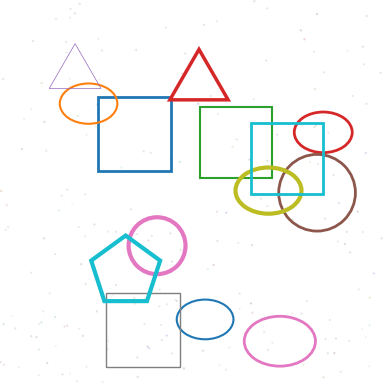[{"shape": "square", "thickness": 2, "radius": 0.48, "center": [0.35, 0.652]}, {"shape": "oval", "thickness": 1.5, "radius": 0.37, "center": [0.533, 0.17]}, {"shape": "oval", "thickness": 1.5, "radius": 0.37, "center": [0.23, 0.731]}, {"shape": "square", "thickness": 1.5, "radius": 0.46, "center": [0.613, 0.63]}, {"shape": "oval", "thickness": 2, "radius": 0.38, "center": [0.84, 0.656]}, {"shape": "triangle", "thickness": 2.5, "radius": 0.44, "center": [0.517, 0.784]}, {"shape": "triangle", "thickness": 0.5, "radius": 0.39, "center": [0.195, 0.809]}, {"shape": "circle", "thickness": 2, "radius": 0.5, "center": [0.824, 0.499]}, {"shape": "oval", "thickness": 2, "radius": 0.46, "center": [0.727, 0.114]}, {"shape": "circle", "thickness": 3, "radius": 0.37, "center": [0.408, 0.362]}, {"shape": "square", "thickness": 1, "radius": 0.48, "center": [0.371, 0.143]}, {"shape": "oval", "thickness": 3, "radius": 0.43, "center": [0.697, 0.505]}, {"shape": "pentagon", "thickness": 3, "radius": 0.47, "center": [0.326, 0.294]}, {"shape": "square", "thickness": 2, "radius": 0.46, "center": [0.746, 0.589]}]